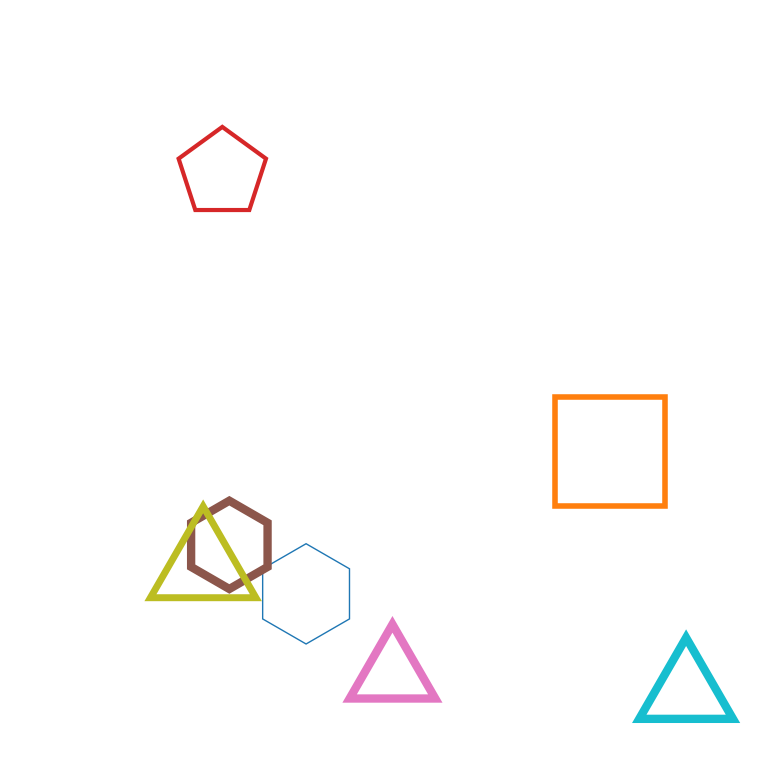[{"shape": "hexagon", "thickness": 0.5, "radius": 0.33, "center": [0.397, 0.229]}, {"shape": "square", "thickness": 2, "radius": 0.35, "center": [0.792, 0.414]}, {"shape": "pentagon", "thickness": 1.5, "radius": 0.3, "center": [0.289, 0.776]}, {"shape": "hexagon", "thickness": 3, "radius": 0.29, "center": [0.298, 0.292]}, {"shape": "triangle", "thickness": 3, "radius": 0.32, "center": [0.51, 0.125]}, {"shape": "triangle", "thickness": 2.5, "radius": 0.4, "center": [0.264, 0.263]}, {"shape": "triangle", "thickness": 3, "radius": 0.35, "center": [0.891, 0.102]}]